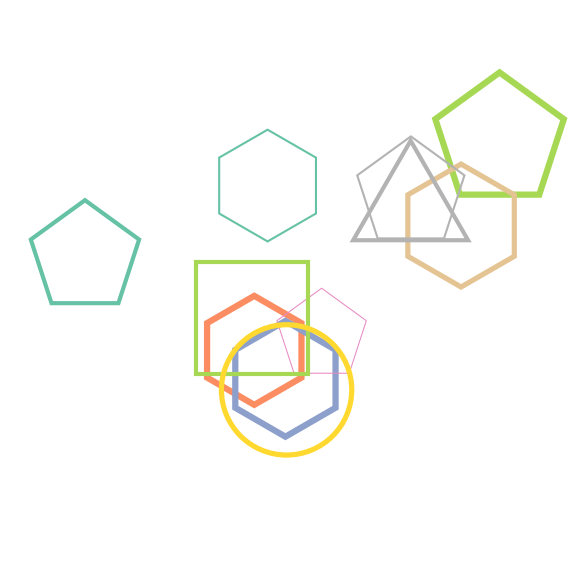[{"shape": "pentagon", "thickness": 2, "radius": 0.49, "center": [0.147, 0.554]}, {"shape": "hexagon", "thickness": 1, "radius": 0.48, "center": [0.463, 0.678]}, {"shape": "hexagon", "thickness": 3, "radius": 0.47, "center": [0.44, 0.392]}, {"shape": "hexagon", "thickness": 3, "radius": 0.5, "center": [0.494, 0.343]}, {"shape": "pentagon", "thickness": 0.5, "radius": 0.41, "center": [0.557, 0.419]}, {"shape": "pentagon", "thickness": 3, "radius": 0.58, "center": [0.865, 0.757]}, {"shape": "square", "thickness": 2, "radius": 0.49, "center": [0.436, 0.448]}, {"shape": "circle", "thickness": 2.5, "radius": 0.56, "center": [0.496, 0.324]}, {"shape": "hexagon", "thickness": 2.5, "radius": 0.53, "center": [0.798, 0.609]}, {"shape": "pentagon", "thickness": 1, "radius": 0.49, "center": [0.711, 0.665]}, {"shape": "triangle", "thickness": 2, "radius": 0.57, "center": [0.711, 0.641]}]